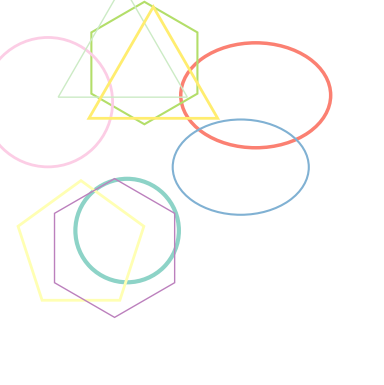[{"shape": "circle", "thickness": 3, "radius": 0.67, "center": [0.33, 0.401]}, {"shape": "pentagon", "thickness": 2, "radius": 0.86, "center": [0.21, 0.359]}, {"shape": "oval", "thickness": 2.5, "radius": 0.97, "center": [0.664, 0.752]}, {"shape": "oval", "thickness": 1.5, "radius": 0.88, "center": [0.625, 0.566]}, {"shape": "hexagon", "thickness": 1.5, "radius": 0.8, "center": [0.375, 0.836]}, {"shape": "circle", "thickness": 2, "radius": 0.84, "center": [0.124, 0.735]}, {"shape": "hexagon", "thickness": 1, "radius": 0.9, "center": [0.298, 0.356]}, {"shape": "triangle", "thickness": 1, "radius": 0.97, "center": [0.319, 0.844]}, {"shape": "triangle", "thickness": 2, "radius": 0.97, "center": [0.398, 0.789]}]